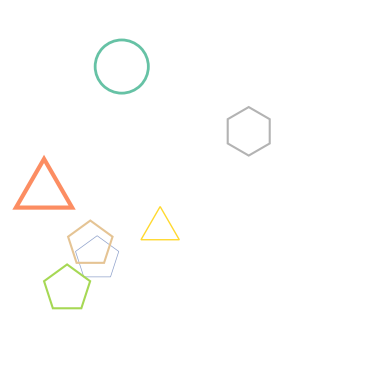[{"shape": "circle", "thickness": 2, "radius": 0.35, "center": [0.316, 0.827]}, {"shape": "triangle", "thickness": 3, "radius": 0.42, "center": [0.114, 0.503]}, {"shape": "pentagon", "thickness": 0.5, "radius": 0.3, "center": [0.252, 0.329]}, {"shape": "pentagon", "thickness": 1.5, "radius": 0.31, "center": [0.174, 0.25]}, {"shape": "triangle", "thickness": 1, "radius": 0.29, "center": [0.416, 0.406]}, {"shape": "pentagon", "thickness": 1.5, "radius": 0.3, "center": [0.235, 0.366]}, {"shape": "hexagon", "thickness": 1.5, "radius": 0.31, "center": [0.646, 0.659]}]